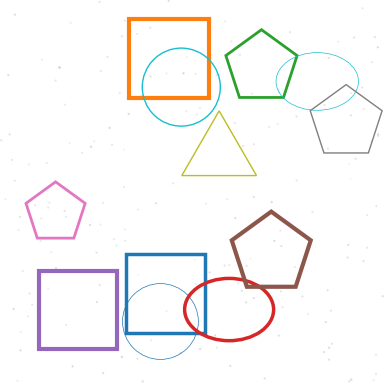[{"shape": "square", "thickness": 2.5, "radius": 0.51, "center": [0.43, 0.238]}, {"shape": "circle", "thickness": 0.5, "radius": 0.49, "center": [0.417, 0.165]}, {"shape": "square", "thickness": 3, "radius": 0.52, "center": [0.439, 0.849]}, {"shape": "pentagon", "thickness": 2, "radius": 0.49, "center": [0.679, 0.826]}, {"shape": "oval", "thickness": 2.5, "radius": 0.58, "center": [0.595, 0.196]}, {"shape": "square", "thickness": 3, "radius": 0.51, "center": [0.203, 0.194]}, {"shape": "pentagon", "thickness": 3, "radius": 0.54, "center": [0.705, 0.342]}, {"shape": "pentagon", "thickness": 2, "radius": 0.4, "center": [0.144, 0.447]}, {"shape": "pentagon", "thickness": 1, "radius": 0.49, "center": [0.899, 0.682]}, {"shape": "triangle", "thickness": 1, "radius": 0.56, "center": [0.569, 0.6]}, {"shape": "oval", "thickness": 0.5, "radius": 0.54, "center": [0.824, 0.788]}, {"shape": "circle", "thickness": 1, "radius": 0.51, "center": [0.471, 0.774]}]